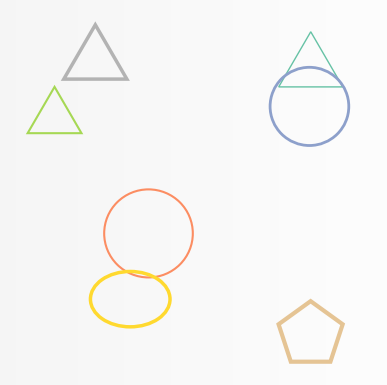[{"shape": "triangle", "thickness": 1, "radius": 0.48, "center": [0.802, 0.822]}, {"shape": "circle", "thickness": 1.5, "radius": 0.57, "center": [0.383, 0.394]}, {"shape": "circle", "thickness": 2, "radius": 0.51, "center": [0.799, 0.724]}, {"shape": "triangle", "thickness": 1.5, "radius": 0.4, "center": [0.141, 0.694]}, {"shape": "oval", "thickness": 2.5, "radius": 0.51, "center": [0.336, 0.223]}, {"shape": "pentagon", "thickness": 3, "radius": 0.43, "center": [0.802, 0.131]}, {"shape": "triangle", "thickness": 2.5, "radius": 0.47, "center": [0.246, 0.842]}]